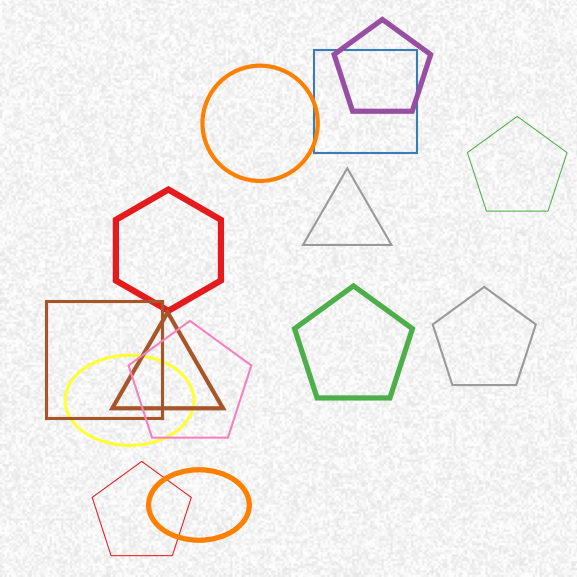[{"shape": "pentagon", "thickness": 0.5, "radius": 0.45, "center": [0.245, 0.11]}, {"shape": "hexagon", "thickness": 3, "radius": 0.53, "center": [0.292, 0.566]}, {"shape": "square", "thickness": 1, "radius": 0.44, "center": [0.634, 0.823]}, {"shape": "pentagon", "thickness": 2.5, "radius": 0.54, "center": [0.612, 0.397]}, {"shape": "pentagon", "thickness": 0.5, "radius": 0.45, "center": [0.896, 0.707]}, {"shape": "pentagon", "thickness": 2.5, "radius": 0.44, "center": [0.662, 0.878]}, {"shape": "oval", "thickness": 2.5, "radius": 0.44, "center": [0.345, 0.125]}, {"shape": "circle", "thickness": 2, "radius": 0.5, "center": [0.45, 0.786]}, {"shape": "oval", "thickness": 1.5, "radius": 0.56, "center": [0.224, 0.306]}, {"shape": "square", "thickness": 1.5, "radius": 0.51, "center": [0.18, 0.376]}, {"shape": "triangle", "thickness": 2, "radius": 0.55, "center": [0.29, 0.348]}, {"shape": "pentagon", "thickness": 1, "radius": 0.56, "center": [0.329, 0.332]}, {"shape": "pentagon", "thickness": 1, "radius": 0.47, "center": [0.839, 0.408]}, {"shape": "triangle", "thickness": 1, "radius": 0.44, "center": [0.601, 0.619]}]